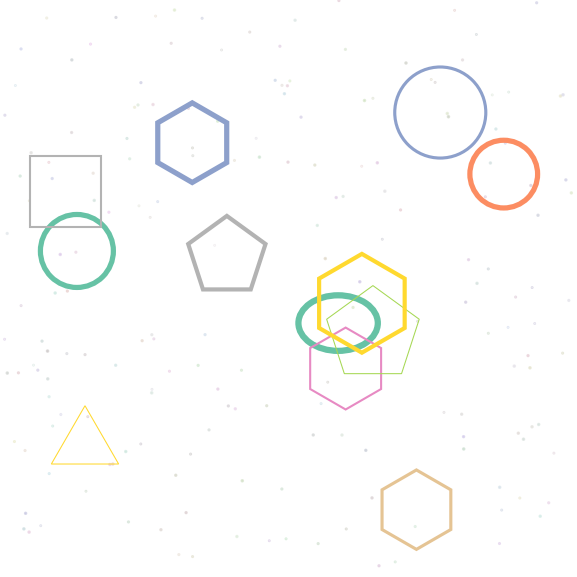[{"shape": "circle", "thickness": 2.5, "radius": 0.32, "center": [0.133, 0.565]}, {"shape": "oval", "thickness": 3, "radius": 0.34, "center": [0.585, 0.44]}, {"shape": "circle", "thickness": 2.5, "radius": 0.29, "center": [0.872, 0.698]}, {"shape": "circle", "thickness": 1.5, "radius": 0.39, "center": [0.762, 0.804]}, {"shape": "hexagon", "thickness": 2.5, "radius": 0.34, "center": [0.333, 0.752]}, {"shape": "hexagon", "thickness": 1, "radius": 0.35, "center": [0.599, 0.361]}, {"shape": "pentagon", "thickness": 0.5, "radius": 0.42, "center": [0.646, 0.42]}, {"shape": "hexagon", "thickness": 2, "radius": 0.43, "center": [0.627, 0.474]}, {"shape": "triangle", "thickness": 0.5, "radius": 0.34, "center": [0.147, 0.229]}, {"shape": "hexagon", "thickness": 1.5, "radius": 0.34, "center": [0.721, 0.117]}, {"shape": "pentagon", "thickness": 2, "radius": 0.35, "center": [0.393, 0.555]}, {"shape": "square", "thickness": 1, "radius": 0.31, "center": [0.114, 0.668]}]